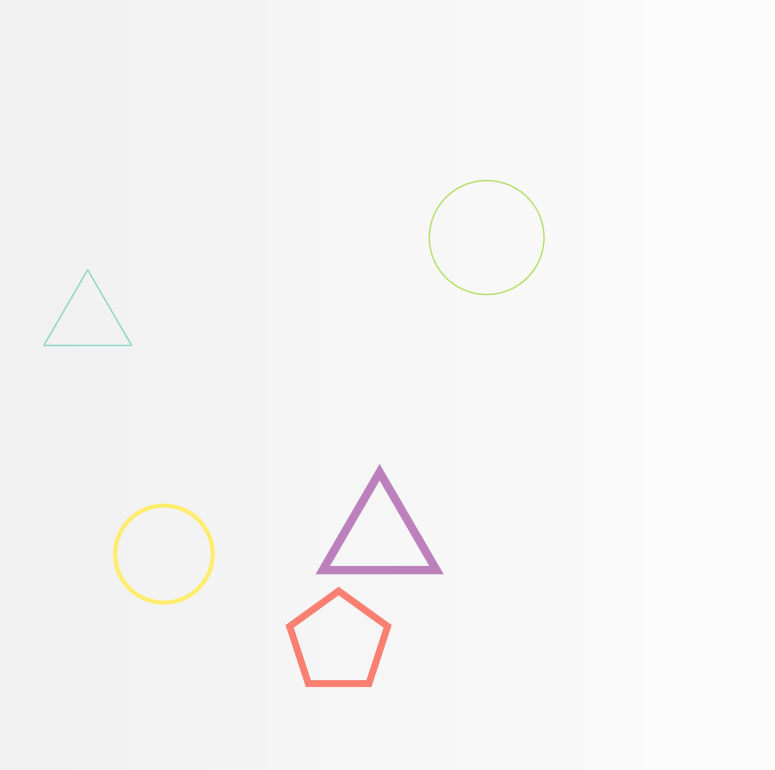[{"shape": "triangle", "thickness": 0.5, "radius": 0.33, "center": [0.113, 0.584]}, {"shape": "pentagon", "thickness": 2.5, "radius": 0.33, "center": [0.437, 0.166]}, {"shape": "circle", "thickness": 0.5, "radius": 0.37, "center": [0.628, 0.692]}, {"shape": "triangle", "thickness": 3, "radius": 0.42, "center": [0.49, 0.302]}, {"shape": "circle", "thickness": 1.5, "radius": 0.31, "center": [0.212, 0.28]}]